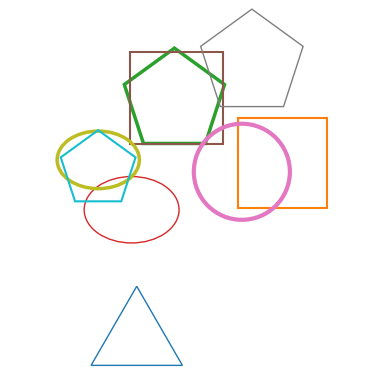[{"shape": "triangle", "thickness": 1, "radius": 0.68, "center": [0.355, 0.119]}, {"shape": "square", "thickness": 1.5, "radius": 0.58, "center": [0.733, 0.577]}, {"shape": "pentagon", "thickness": 2.5, "radius": 0.68, "center": [0.453, 0.738]}, {"shape": "oval", "thickness": 1, "radius": 0.62, "center": [0.342, 0.455]}, {"shape": "square", "thickness": 1.5, "radius": 0.6, "center": [0.458, 0.746]}, {"shape": "circle", "thickness": 3, "radius": 0.62, "center": [0.628, 0.554]}, {"shape": "pentagon", "thickness": 1, "radius": 0.7, "center": [0.654, 0.836]}, {"shape": "oval", "thickness": 2.5, "radius": 0.53, "center": [0.255, 0.585]}, {"shape": "pentagon", "thickness": 1.5, "radius": 0.51, "center": [0.255, 0.56]}]